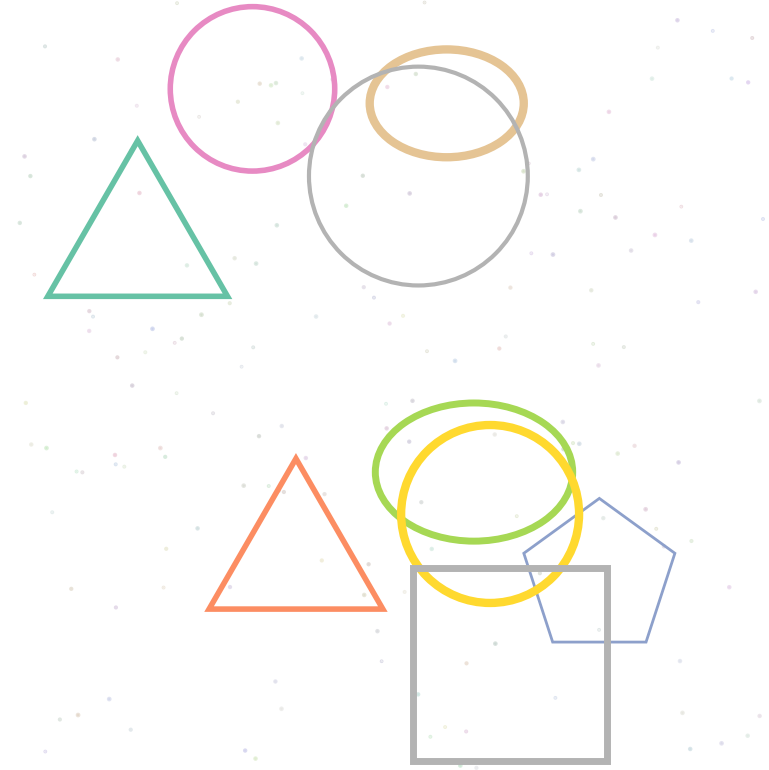[{"shape": "triangle", "thickness": 2, "radius": 0.67, "center": [0.179, 0.683]}, {"shape": "triangle", "thickness": 2, "radius": 0.65, "center": [0.384, 0.274]}, {"shape": "pentagon", "thickness": 1, "radius": 0.52, "center": [0.778, 0.25]}, {"shape": "circle", "thickness": 2, "radius": 0.53, "center": [0.328, 0.885]}, {"shape": "oval", "thickness": 2.5, "radius": 0.64, "center": [0.616, 0.387]}, {"shape": "circle", "thickness": 3, "radius": 0.58, "center": [0.637, 0.332]}, {"shape": "oval", "thickness": 3, "radius": 0.5, "center": [0.58, 0.866]}, {"shape": "square", "thickness": 2.5, "radius": 0.63, "center": [0.662, 0.137]}, {"shape": "circle", "thickness": 1.5, "radius": 0.71, "center": [0.543, 0.771]}]